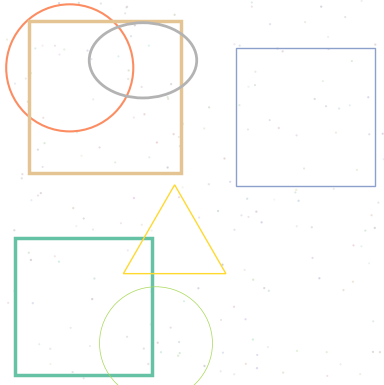[{"shape": "square", "thickness": 2.5, "radius": 0.89, "center": [0.217, 0.204]}, {"shape": "circle", "thickness": 1.5, "radius": 0.83, "center": [0.181, 0.824]}, {"shape": "square", "thickness": 1, "radius": 0.9, "center": [0.793, 0.696]}, {"shape": "circle", "thickness": 0.5, "radius": 0.73, "center": [0.405, 0.108]}, {"shape": "triangle", "thickness": 1, "radius": 0.77, "center": [0.454, 0.366]}, {"shape": "square", "thickness": 2.5, "radius": 0.99, "center": [0.272, 0.748]}, {"shape": "oval", "thickness": 2, "radius": 0.7, "center": [0.371, 0.843]}]